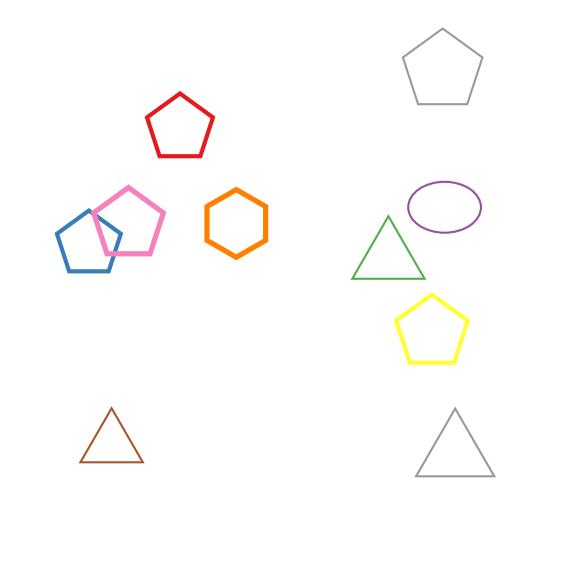[{"shape": "pentagon", "thickness": 2, "radius": 0.3, "center": [0.312, 0.777]}, {"shape": "pentagon", "thickness": 2, "radius": 0.29, "center": [0.154, 0.576]}, {"shape": "triangle", "thickness": 1, "radius": 0.36, "center": [0.673, 0.553]}, {"shape": "oval", "thickness": 1, "radius": 0.31, "center": [0.77, 0.64]}, {"shape": "hexagon", "thickness": 2.5, "radius": 0.29, "center": [0.409, 0.612]}, {"shape": "pentagon", "thickness": 2, "radius": 0.33, "center": [0.748, 0.424]}, {"shape": "triangle", "thickness": 1, "radius": 0.31, "center": [0.193, 0.23]}, {"shape": "pentagon", "thickness": 2.5, "radius": 0.32, "center": [0.223, 0.611]}, {"shape": "triangle", "thickness": 1, "radius": 0.39, "center": [0.788, 0.213]}, {"shape": "pentagon", "thickness": 1, "radius": 0.36, "center": [0.767, 0.877]}]